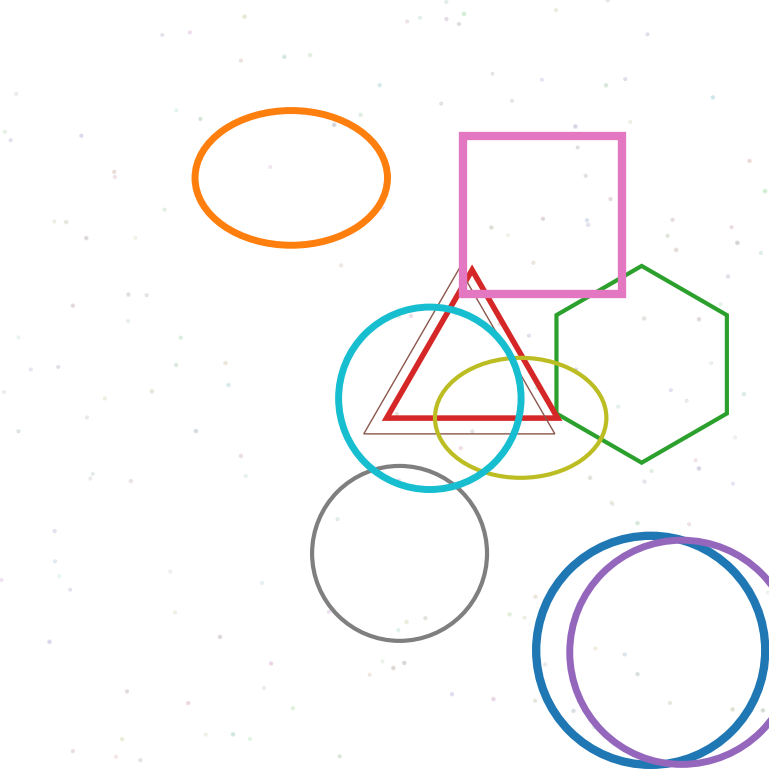[{"shape": "circle", "thickness": 3, "radius": 0.74, "center": [0.845, 0.155]}, {"shape": "oval", "thickness": 2.5, "radius": 0.62, "center": [0.378, 0.769]}, {"shape": "hexagon", "thickness": 1.5, "radius": 0.64, "center": [0.833, 0.527]}, {"shape": "triangle", "thickness": 2, "radius": 0.64, "center": [0.613, 0.521]}, {"shape": "circle", "thickness": 2.5, "radius": 0.73, "center": [0.886, 0.153]}, {"shape": "triangle", "thickness": 0.5, "radius": 0.72, "center": [0.596, 0.508]}, {"shape": "square", "thickness": 3, "radius": 0.51, "center": [0.704, 0.721]}, {"shape": "circle", "thickness": 1.5, "radius": 0.57, "center": [0.519, 0.281]}, {"shape": "oval", "thickness": 1.5, "radius": 0.56, "center": [0.676, 0.457]}, {"shape": "circle", "thickness": 2.5, "radius": 0.59, "center": [0.558, 0.483]}]